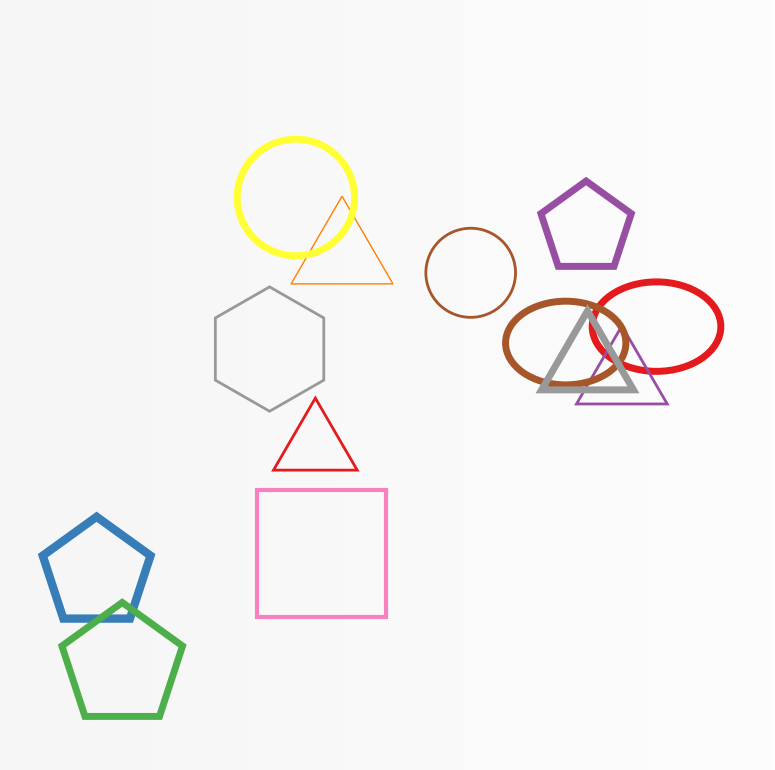[{"shape": "triangle", "thickness": 1, "radius": 0.31, "center": [0.407, 0.421]}, {"shape": "oval", "thickness": 2.5, "radius": 0.41, "center": [0.847, 0.576]}, {"shape": "pentagon", "thickness": 3, "radius": 0.37, "center": [0.125, 0.256]}, {"shape": "pentagon", "thickness": 2.5, "radius": 0.41, "center": [0.158, 0.136]}, {"shape": "pentagon", "thickness": 2.5, "radius": 0.31, "center": [0.756, 0.704]}, {"shape": "triangle", "thickness": 1, "radius": 0.34, "center": [0.802, 0.509]}, {"shape": "triangle", "thickness": 0.5, "radius": 0.38, "center": [0.441, 0.669]}, {"shape": "circle", "thickness": 2.5, "radius": 0.38, "center": [0.382, 0.744]}, {"shape": "oval", "thickness": 2.5, "radius": 0.39, "center": [0.73, 0.555]}, {"shape": "circle", "thickness": 1, "radius": 0.29, "center": [0.607, 0.646]}, {"shape": "square", "thickness": 1.5, "radius": 0.41, "center": [0.415, 0.281]}, {"shape": "triangle", "thickness": 2.5, "radius": 0.34, "center": [0.758, 0.528]}, {"shape": "hexagon", "thickness": 1, "radius": 0.4, "center": [0.348, 0.547]}]